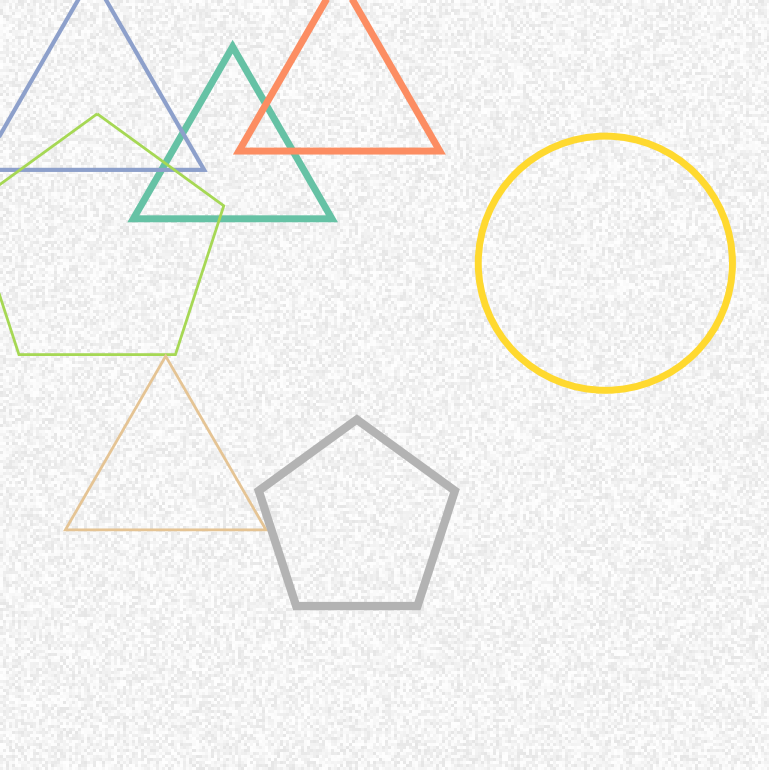[{"shape": "triangle", "thickness": 2.5, "radius": 0.74, "center": [0.302, 0.79]}, {"shape": "triangle", "thickness": 2.5, "radius": 0.75, "center": [0.441, 0.879]}, {"shape": "triangle", "thickness": 1.5, "radius": 0.84, "center": [0.12, 0.863]}, {"shape": "pentagon", "thickness": 1, "radius": 0.86, "center": [0.126, 0.679]}, {"shape": "circle", "thickness": 2.5, "radius": 0.83, "center": [0.786, 0.658]}, {"shape": "triangle", "thickness": 1, "radius": 0.75, "center": [0.215, 0.387]}, {"shape": "pentagon", "thickness": 3, "radius": 0.67, "center": [0.463, 0.321]}]